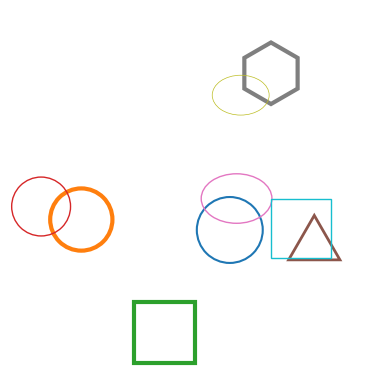[{"shape": "circle", "thickness": 1.5, "radius": 0.43, "center": [0.597, 0.403]}, {"shape": "circle", "thickness": 3, "radius": 0.4, "center": [0.211, 0.43]}, {"shape": "square", "thickness": 3, "radius": 0.39, "center": [0.427, 0.136]}, {"shape": "circle", "thickness": 1, "radius": 0.38, "center": [0.107, 0.464]}, {"shape": "triangle", "thickness": 2, "radius": 0.38, "center": [0.816, 0.364]}, {"shape": "oval", "thickness": 1, "radius": 0.46, "center": [0.614, 0.484]}, {"shape": "hexagon", "thickness": 3, "radius": 0.4, "center": [0.704, 0.81]}, {"shape": "oval", "thickness": 0.5, "radius": 0.37, "center": [0.625, 0.753]}, {"shape": "square", "thickness": 1, "radius": 0.39, "center": [0.782, 0.407]}]